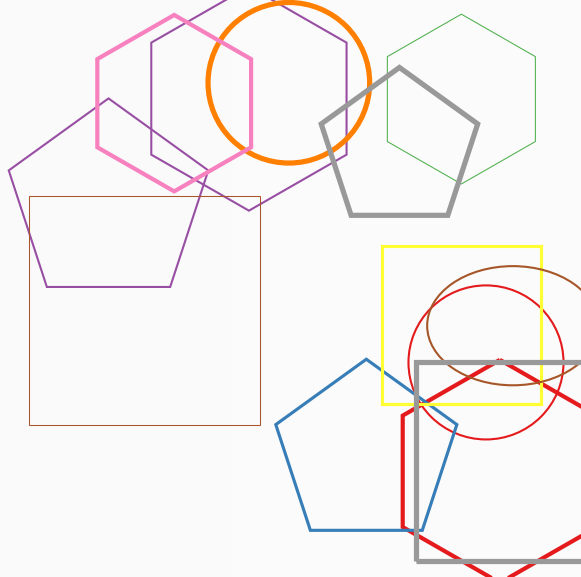[{"shape": "hexagon", "thickness": 2, "radius": 0.97, "center": [0.86, 0.183]}, {"shape": "circle", "thickness": 1, "radius": 0.67, "center": [0.836, 0.372]}, {"shape": "pentagon", "thickness": 1.5, "radius": 0.82, "center": [0.63, 0.213]}, {"shape": "hexagon", "thickness": 0.5, "radius": 0.74, "center": [0.794, 0.828]}, {"shape": "pentagon", "thickness": 1, "radius": 0.9, "center": [0.187, 0.648]}, {"shape": "hexagon", "thickness": 1, "radius": 0.97, "center": [0.428, 0.828]}, {"shape": "circle", "thickness": 2.5, "radius": 0.7, "center": [0.497, 0.856]}, {"shape": "square", "thickness": 1.5, "radius": 0.69, "center": [0.793, 0.437]}, {"shape": "oval", "thickness": 1, "radius": 0.74, "center": [0.882, 0.435]}, {"shape": "square", "thickness": 0.5, "radius": 1.0, "center": [0.249, 0.461]}, {"shape": "hexagon", "thickness": 2, "radius": 0.76, "center": [0.3, 0.82]}, {"shape": "square", "thickness": 2.5, "radius": 0.86, "center": [0.889, 0.2]}, {"shape": "pentagon", "thickness": 2.5, "radius": 0.71, "center": [0.687, 0.741]}]